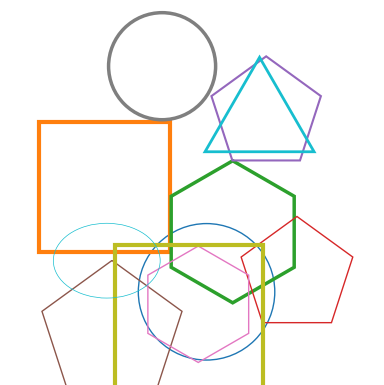[{"shape": "circle", "thickness": 1, "radius": 0.89, "center": [0.536, 0.242]}, {"shape": "square", "thickness": 3, "radius": 0.85, "center": [0.271, 0.514]}, {"shape": "hexagon", "thickness": 2.5, "radius": 0.92, "center": [0.604, 0.398]}, {"shape": "pentagon", "thickness": 1, "radius": 0.76, "center": [0.771, 0.285]}, {"shape": "pentagon", "thickness": 1.5, "radius": 0.75, "center": [0.691, 0.704]}, {"shape": "pentagon", "thickness": 1, "radius": 0.96, "center": [0.291, 0.132]}, {"shape": "hexagon", "thickness": 1, "radius": 0.76, "center": [0.515, 0.21]}, {"shape": "circle", "thickness": 2.5, "radius": 0.7, "center": [0.421, 0.828]}, {"shape": "square", "thickness": 3, "radius": 0.96, "center": [0.491, 0.172]}, {"shape": "oval", "thickness": 0.5, "radius": 0.69, "center": [0.277, 0.323]}, {"shape": "triangle", "thickness": 2, "radius": 0.82, "center": [0.674, 0.688]}]